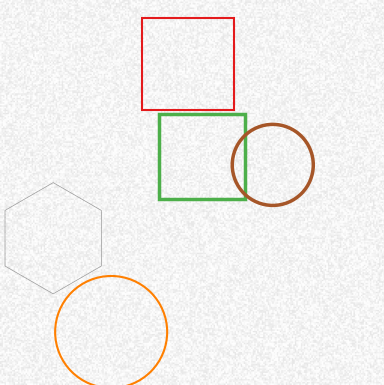[{"shape": "square", "thickness": 1.5, "radius": 0.6, "center": [0.488, 0.834]}, {"shape": "square", "thickness": 2.5, "radius": 0.55, "center": [0.524, 0.594]}, {"shape": "circle", "thickness": 1.5, "radius": 0.73, "center": [0.289, 0.138]}, {"shape": "circle", "thickness": 2.5, "radius": 0.53, "center": [0.709, 0.572]}, {"shape": "hexagon", "thickness": 0.5, "radius": 0.72, "center": [0.138, 0.381]}]